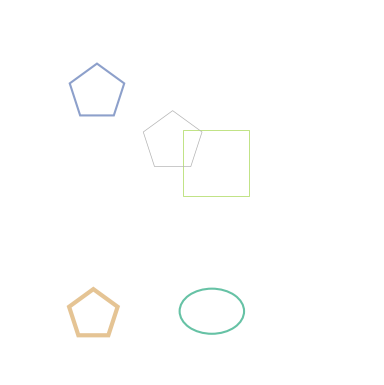[{"shape": "oval", "thickness": 1.5, "radius": 0.42, "center": [0.55, 0.192]}, {"shape": "pentagon", "thickness": 1.5, "radius": 0.37, "center": [0.252, 0.76]}, {"shape": "square", "thickness": 0.5, "radius": 0.43, "center": [0.562, 0.576]}, {"shape": "pentagon", "thickness": 3, "radius": 0.33, "center": [0.242, 0.183]}, {"shape": "pentagon", "thickness": 0.5, "radius": 0.4, "center": [0.448, 0.632]}]